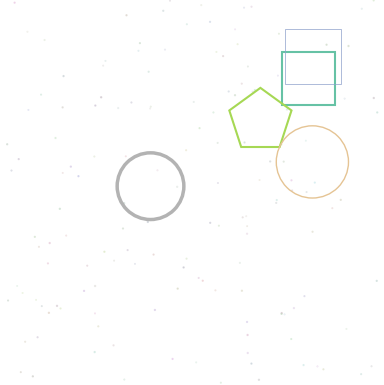[{"shape": "square", "thickness": 1.5, "radius": 0.34, "center": [0.802, 0.795]}, {"shape": "square", "thickness": 0.5, "radius": 0.36, "center": [0.813, 0.853]}, {"shape": "pentagon", "thickness": 1.5, "radius": 0.42, "center": [0.676, 0.687]}, {"shape": "circle", "thickness": 1, "radius": 0.47, "center": [0.811, 0.579]}, {"shape": "circle", "thickness": 2.5, "radius": 0.43, "center": [0.391, 0.516]}]